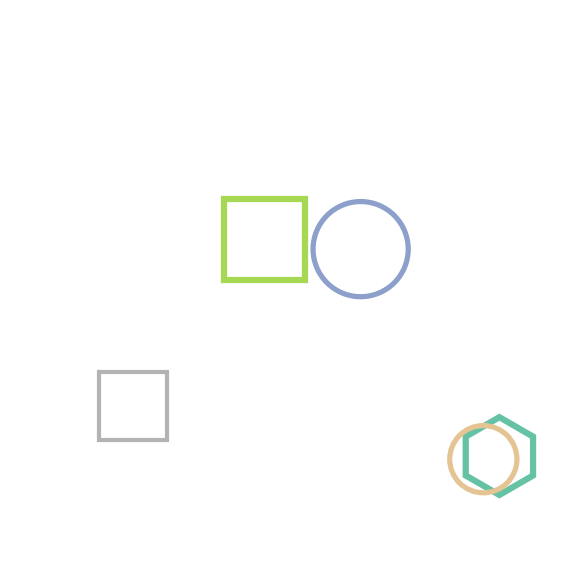[{"shape": "hexagon", "thickness": 3, "radius": 0.34, "center": [0.865, 0.209]}, {"shape": "circle", "thickness": 2.5, "radius": 0.41, "center": [0.624, 0.568]}, {"shape": "square", "thickness": 3, "radius": 0.35, "center": [0.457, 0.585]}, {"shape": "circle", "thickness": 2.5, "radius": 0.29, "center": [0.837, 0.204]}, {"shape": "square", "thickness": 2, "radius": 0.29, "center": [0.23, 0.296]}]